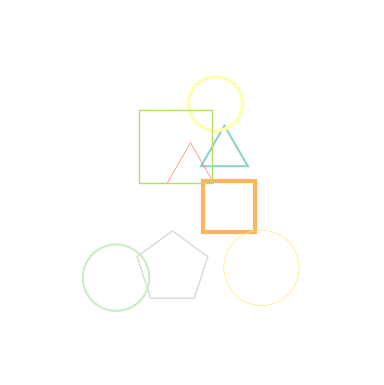[{"shape": "triangle", "thickness": 1.5, "radius": 0.35, "center": [0.583, 0.603]}, {"shape": "circle", "thickness": 2.5, "radius": 0.35, "center": [0.56, 0.73]}, {"shape": "triangle", "thickness": 0.5, "radius": 0.35, "center": [0.495, 0.559]}, {"shape": "square", "thickness": 3, "radius": 0.34, "center": [0.595, 0.464]}, {"shape": "square", "thickness": 1, "radius": 0.47, "center": [0.455, 0.62]}, {"shape": "pentagon", "thickness": 1, "radius": 0.48, "center": [0.448, 0.304]}, {"shape": "circle", "thickness": 1.5, "radius": 0.43, "center": [0.302, 0.279]}, {"shape": "circle", "thickness": 0.5, "radius": 0.49, "center": [0.679, 0.304]}]